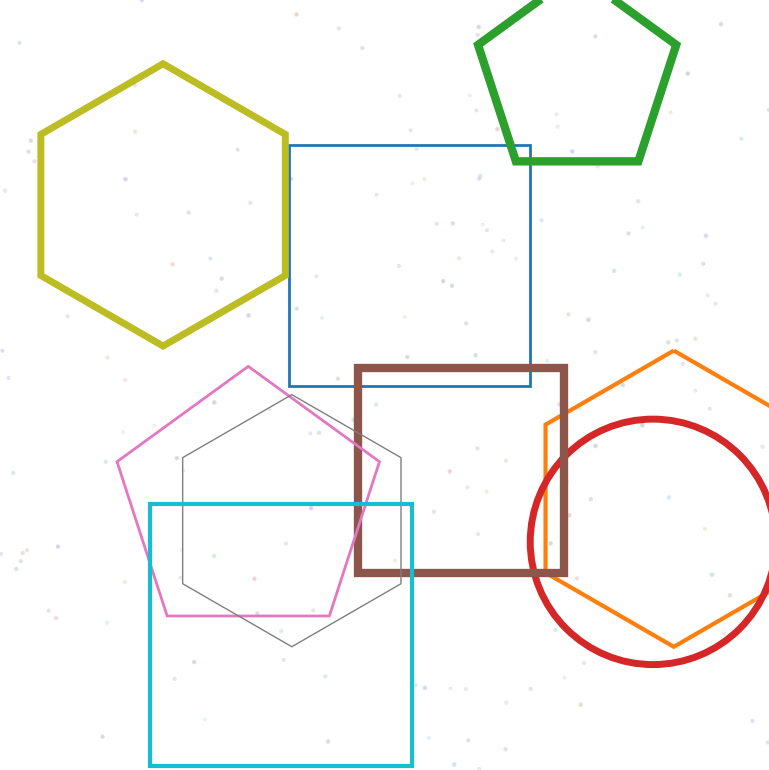[{"shape": "square", "thickness": 1, "radius": 0.78, "center": [0.532, 0.655]}, {"shape": "hexagon", "thickness": 1.5, "radius": 0.96, "center": [0.875, 0.352]}, {"shape": "pentagon", "thickness": 3, "radius": 0.68, "center": [0.75, 0.9]}, {"shape": "circle", "thickness": 2.5, "radius": 0.8, "center": [0.848, 0.296]}, {"shape": "square", "thickness": 3, "radius": 0.67, "center": [0.599, 0.389]}, {"shape": "pentagon", "thickness": 1, "radius": 0.9, "center": [0.322, 0.345]}, {"shape": "hexagon", "thickness": 0.5, "radius": 0.82, "center": [0.379, 0.324]}, {"shape": "hexagon", "thickness": 2.5, "radius": 0.92, "center": [0.212, 0.734]}, {"shape": "square", "thickness": 1.5, "radius": 0.85, "center": [0.365, 0.175]}]